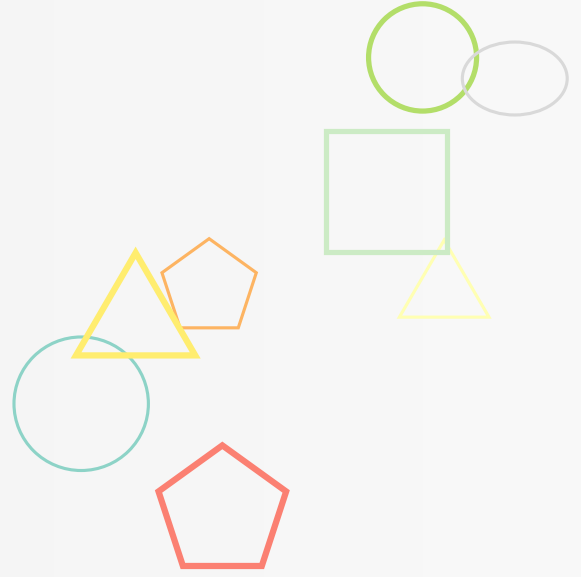[{"shape": "circle", "thickness": 1.5, "radius": 0.58, "center": [0.14, 0.3]}, {"shape": "triangle", "thickness": 1.5, "radius": 0.44, "center": [0.764, 0.494]}, {"shape": "pentagon", "thickness": 3, "radius": 0.58, "center": [0.383, 0.112]}, {"shape": "pentagon", "thickness": 1.5, "radius": 0.43, "center": [0.36, 0.5]}, {"shape": "circle", "thickness": 2.5, "radius": 0.46, "center": [0.727, 0.9]}, {"shape": "oval", "thickness": 1.5, "radius": 0.45, "center": [0.886, 0.863]}, {"shape": "square", "thickness": 2.5, "radius": 0.52, "center": [0.665, 0.667]}, {"shape": "triangle", "thickness": 3, "radius": 0.59, "center": [0.233, 0.443]}]